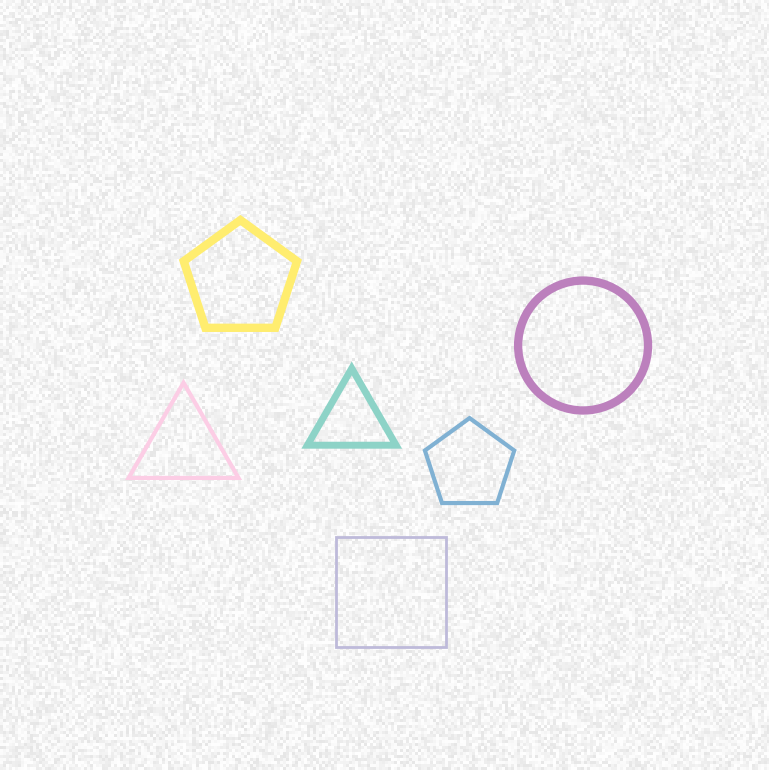[{"shape": "triangle", "thickness": 2.5, "radius": 0.33, "center": [0.457, 0.455]}, {"shape": "square", "thickness": 1, "radius": 0.36, "center": [0.508, 0.232]}, {"shape": "pentagon", "thickness": 1.5, "radius": 0.3, "center": [0.61, 0.396]}, {"shape": "triangle", "thickness": 1.5, "radius": 0.41, "center": [0.238, 0.421]}, {"shape": "circle", "thickness": 3, "radius": 0.42, "center": [0.757, 0.551]}, {"shape": "pentagon", "thickness": 3, "radius": 0.39, "center": [0.312, 0.637]}]